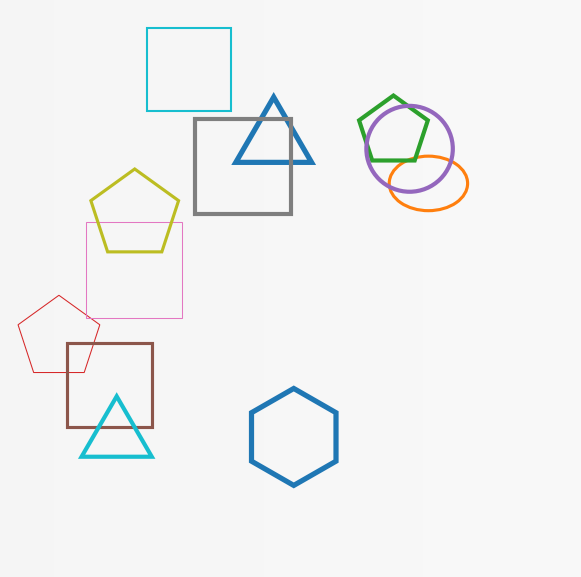[{"shape": "triangle", "thickness": 2.5, "radius": 0.38, "center": [0.471, 0.756]}, {"shape": "hexagon", "thickness": 2.5, "radius": 0.42, "center": [0.505, 0.243]}, {"shape": "oval", "thickness": 1.5, "radius": 0.34, "center": [0.737, 0.682]}, {"shape": "pentagon", "thickness": 2, "radius": 0.31, "center": [0.677, 0.772]}, {"shape": "pentagon", "thickness": 0.5, "radius": 0.37, "center": [0.101, 0.414]}, {"shape": "circle", "thickness": 2, "radius": 0.37, "center": [0.705, 0.741]}, {"shape": "square", "thickness": 1.5, "radius": 0.36, "center": [0.188, 0.333]}, {"shape": "square", "thickness": 0.5, "radius": 0.41, "center": [0.231, 0.532]}, {"shape": "square", "thickness": 2, "radius": 0.41, "center": [0.418, 0.71]}, {"shape": "pentagon", "thickness": 1.5, "radius": 0.4, "center": [0.232, 0.627]}, {"shape": "triangle", "thickness": 2, "radius": 0.35, "center": [0.201, 0.243]}, {"shape": "square", "thickness": 1, "radius": 0.36, "center": [0.325, 0.879]}]